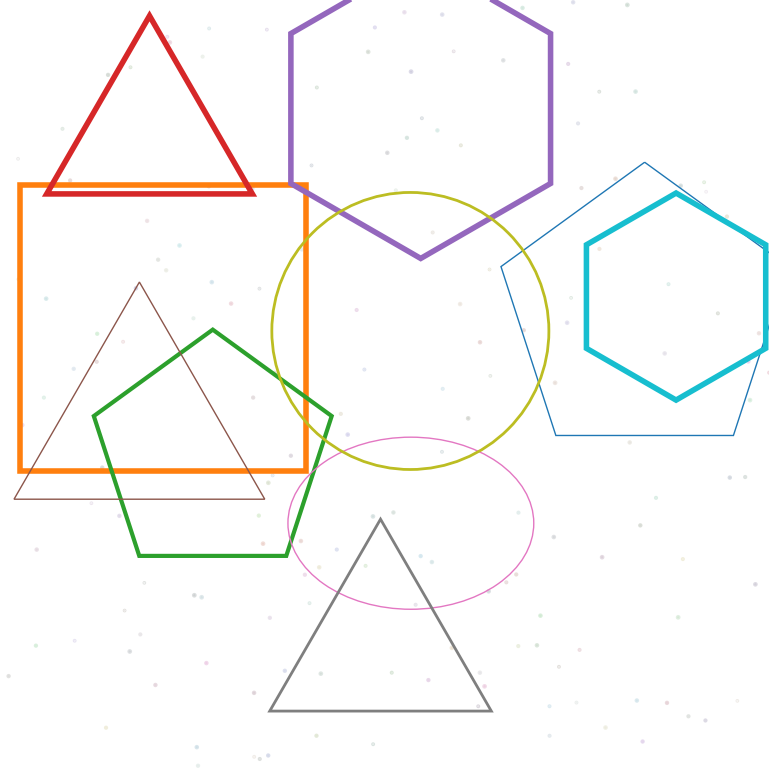[{"shape": "pentagon", "thickness": 0.5, "radius": 0.98, "center": [0.837, 0.593]}, {"shape": "square", "thickness": 2, "radius": 0.93, "center": [0.211, 0.574]}, {"shape": "pentagon", "thickness": 1.5, "radius": 0.81, "center": [0.276, 0.409]}, {"shape": "triangle", "thickness": 2, "radius": 0.77, "center": [0.194, 0.825]}, {"shape": "hexagon", "thickness": 2, "radius": 0.97, "center": [0.546, 0.859]}, {"shape": "triangle", "thickness": 0.5, "radius": 0.94, "center": [0.181, 0.446]}, {"shape": "oval", "thickness": 0.5, "radius": 0.8, "center": [0.534, 0.32]}, {"shape": "triangle", "thickness": 1, "radius": 0.83, "center": [0.494, 0.16]}, {"shape": "circle", "thickness": 1, "radius": 0.9, "center": [0.533, 0.57]}, {"shape": "hexagon", "thickness": 2, "radius": 0.67, "center": [0.878, 0.615]}]